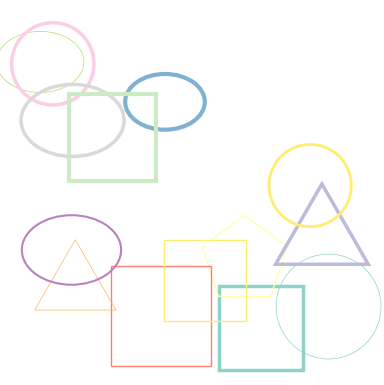[{"shape": "circle", "thickness": 0.5, "radius": 0.68, "center": [0.853, 0.204]}, {"shape": "square", "thickness": 2.5, "radius": 0.54, "center": [0.678, 0.148]}, {"shape": "pentagon", "thickness": 1, "radius": 0.58, "center": [0.635, 0.324]}, {"shape": "triangle", "thickness": 2.5, "radius": 0.7, "center": [0.836, 0.383]}, {"shape": "square", "thickness": 1, "radius": 0.65, "center": [0.419, 0.179]}, {"shape": "oval", "thickness": 3, "radius": 0.52, "center": [0.429, 0.736]}, {"shape": "triangle", "thickness": 0.5, "radius": 0.61, "center": [0.196, 0.256]}, {"shape": "oval", "thickness": 0.5, "radius": 0.57, "center": [0.105, 0.839]}, {"shape": "circle", "thickness": 2.5, "radius": 0.53, "center": [0.137, 0.834]}, {"shape": "oval", "thickness": 2.5, "radius": 0.67, "center": [0.188, 0.687]}, {"shape": "oval", "thickness": 1.5, "radius": 0.64, "center": [0.186, 0.351]}, {"shape": "square", "thickness": 3, "radius": 0.57, "center": [0.292, 0.642]}, {"shape": "circle", "thickness": 2, "radius": 0.53, "center": [0.806, 0.518]}, {"shape": "square", "thickness": 1, "radius": 0.53, "center": [0.533, 0.271]}]